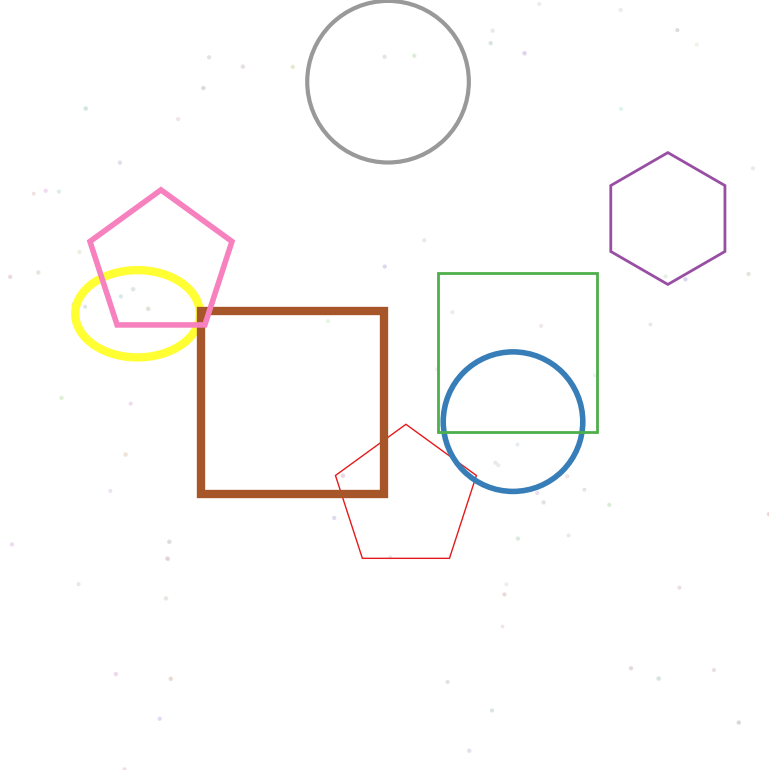[{"shape": "pentagon", "thickness": 0.5, "radius": 0.48, "center": [0.527, 0.353]}, {"shape": "circle", "thickness": 2, "radius": 0.45, "center": [0.666, 0.452]}, {"shape": "square", "thickness": 1, "radius": 0.52, "center": [0.672, 0.542]}, {"shape": "hexagon", "thickness": 1, "radius": 0.43, "center": [0.867, 0.716]}, {"shape": "oval", "thickness": 3, "radius": 0.4, "center": [0.179, 0.593]}, {"shape": "square", "thickness": 3, "radius": 0.59, "center": [0.38, 0.477]}, {"shape": "pentagon", "thickness": 2, "radius": 0.48, "center": [0.209, 0.656]}, {"shape": "circle", "thickness": 1.5, "radius": 0.52, "center": [0.504, 0.894]}]